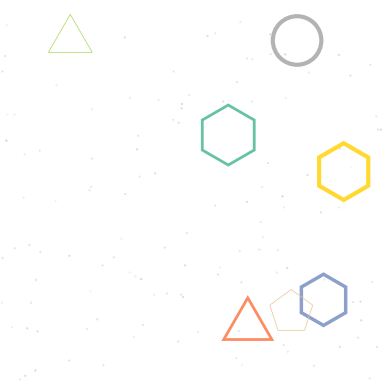[{"shape": "hexagon", "thickness": 2, "radius": 0.39, "center": [0.593, 0.649]}, {"shape": "triangle", "thickness": 2, "radius": 0.36, "center": [0.644, 0.154]}, {"shape": "hexagon", "thickness": 2.5, "radius": 0.33, "center": [0.84, 0.221]}, {"shape": "triangle", "thickness": 0.5, "radius": 0.33, "center": [0.183, 0.897]}, {"shape": "hexagon", "thickness": 3, "radius": 0.37, "center": [0.893, 0.554]}, {"shape": "pentagon", "thickness": 0.5, "radius": 0.29, "center": [0.757, 0.189]}, {"shape": "circle", "thickness": 3, "radius": 0.32, "center": [0.772, 0.895]}]